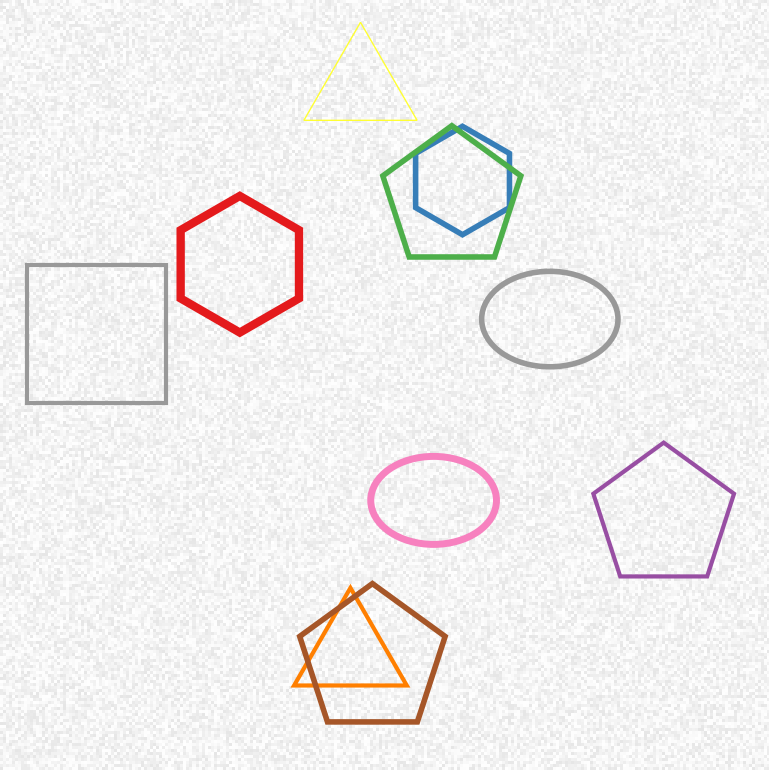[{"shape": "hexagon", "thickness": 3, "radius": 0.44, "center": [0.311, 0.657]}, {"shape": "hexagon", "thickness": 2, "radius": 0.35, "center": [0.601, 0.766]}, {"shape": "pentagon", "thickness": 2, "radius": 0.47, "center": [0.587, 0.742]}, {"shape": "pentagon", "thickness": 1.5, "radius": 0.48, "center": [0.862, 0.329]}, {"shape": "triangle", "thickness": 1.5, "radius": 0.42, "center": [0.455, 0.152]}, {"shape": "triangle", "thickness": 0.5, "radius": 0.42, "center": [0.468, 0.886]}, {"shape": "pentagon", "thickness": 2, "radius": 0.5, "center": [0.484, 0.143]}, {"shape": "oval", "thickness": 2.5, "radius": 0.41, "center": [0.563, 0.35]}, {"shape": "oval", "thickness": 2, "radius": 0.44, "center": [0.714, 0.586]}, {"shape": "square", "thickness": 1.5, "radius": 0.45, "center": [0.125, 0.566]}]